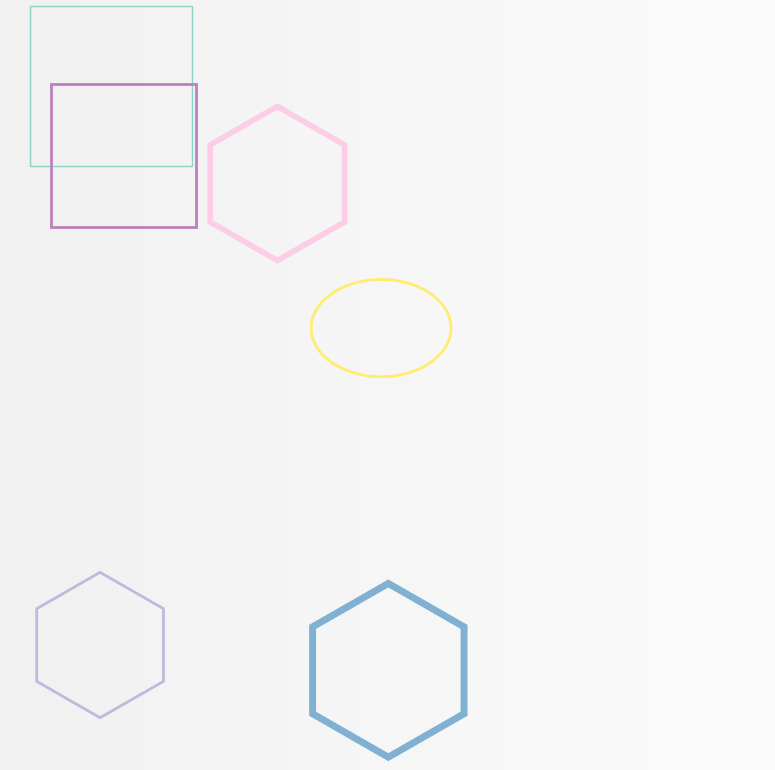[{"shape": "square", "thickness": 0.5, "radius": 0.52, "center": [0.143, 0.888]}, {"shape": "hexagon", "thickness": 1, "radius": 0.47, "center": [0.129, 0.162]}, {"shape": "hexagon", "thickness": 2.5, "radius": 0.56, "center": [0.501, 0.129]}, {"shape": "hexagon", "thickness": 2, "radius": 0.5, "center": [0.358, 0.762]}, {"shape": "square", "thickness": 1, "radius": 0.47, "center": [0.159, 0.798]}, {"shape": "oval", "thickness": 1, "radius": 0.45, "center": [0.492, 0.574]}]